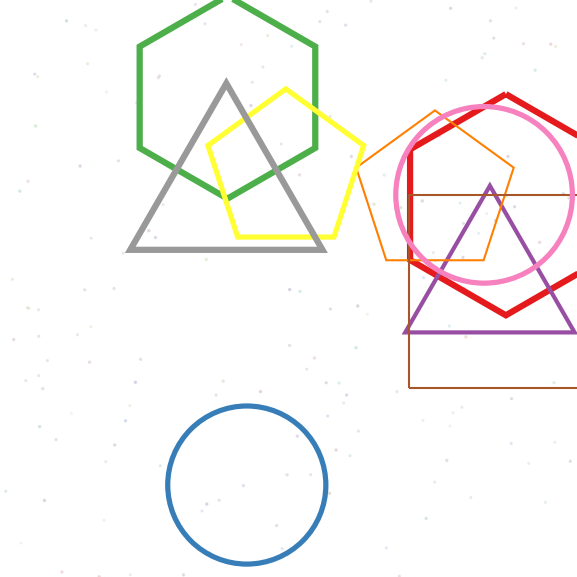[{"shape": "hexagon", "thickness": 3, "radius": 0.96, "center": [0.876, 0.645]}, {"shape": "circle", "thickness": 2.5, "radius": 0.68, "center": [0.427, 0.159]}, {"shape": "hexagon", "thickness": 3, "radius": 0.88, "center": [0.394, 0.831]}, {"shape": "triangle", "thickness": 2, "radius": 0.85, "center": [0.848, 0.508]}, {"shape": "pentagon", "thickness": 1, "radius": 0.72, "center": [0.753, 0.665]}, {"shape": "pentagon", "thickness": 2.5, "radius": 0.71, "center": [0.495, 0.703]}, {"shape": "square", "thickness": 1, "radius": 0.84, "center": [0.876, 0.495]}, {"shape": "circle", "thickness": 2.5, "radius": 0.76, "center": [0.838, 0.662]}, {"shape": "triangle", "thickness": 3, "radius": 0.96, "center": [0.392, 0.663]}]